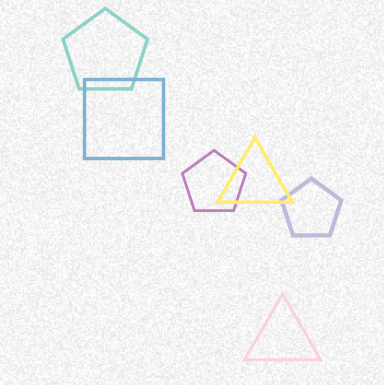[{"shape": "pentagon", "thickness": 2.5, "radius": 0.58, "center": [0.273, 0.862]}, {"shape": "pentagon", "thickness": 3, "radius": 0.41, "center": [0.809, 0.455]}, {"shape": "square", "thickness": 2.5, "radius": 0.51, "center": [0.32, 0.692]}, {"shape": "triangle", "thickness": 2, "radius": 0.57, "center": [0.734, 0.122]}, {"shape": "pentagon", "thickness": 2, "radius": 0.43, "center": [0.556, 0.523]}, {"shape": "triangle", "thickness": 2.5, "radius": 0.56, "center": [0.662, 0.531]}]